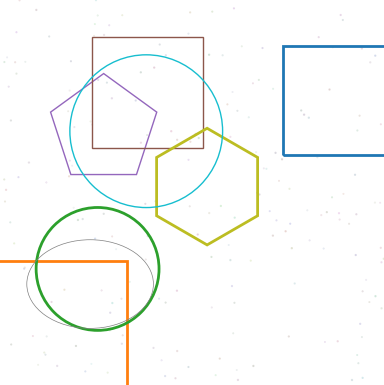[{"shape": "square", "thickness": 2, "radius": 0.71, "center": [0.877, 0.739]}, {"shape": "square", "thickness": 2, "radius": 0.85, "center": [0.16, 0.154]}, {"shape": "circle", "thickness": 2, "radius": 0.8, "center": [0.253, 0.301]}, {"shape": "pentagon", "thickness": 1, "radius": 0.72, "center": [0.269, 0.664]}, {"shape": "square", "thickness": 1, "radius": 0.72, "center": [0.383, 0.759]}, {"shape": "oval", "thickness": 0.5, "radius": 0.82, "center": [0.234, 0.262]}, {"shape": "hexagon", "thickness": 2, "radius": 0.76, "center": [0.538, 0.515]}, {"shape": "circle", "thickness": 1, "radius": 0.99, "center": [0.38, 0.659]}]